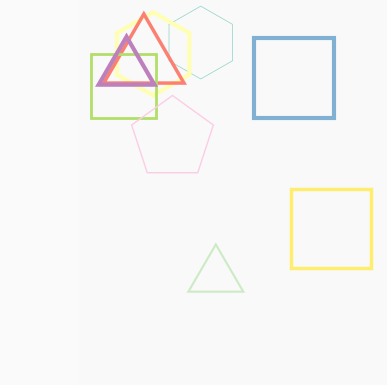[{"shape": "hexagon", "thickness": 0.5, "radius": 0.47, "center": [0.518, 0.889]}, {"shape": "hexagon", "thickness": 3, "radius": 0.54, "center": [0.395, 0.86]}, {"shape": "triangle", "thickness": 2.5, "radius": 0.6, "center": [0.371, 0.844]}, {"shape": "square", "thickness": 3, "radius": 0.52, "center": [0.759, 0.798]}, {"shape": "square", "thickness": 2, "radius": 0.41, "center": [0.319, 0.777]}, {"shape": "pentagon", "thickness": 1, "radius": 0.55, "center": [0.445, 0.641]}, {"shape": "triangle", "thickness": 3, "radius": 0.42, "center": [0.327, 0.822]}, {"shape": "triangle", "thickness": 1.5, "radius": 0.41, "center": [0.557, 0.283]}, {"shape": "square", "thickness": 2.5, "radius": 0.51, "center": [0.854, 0.406]}]